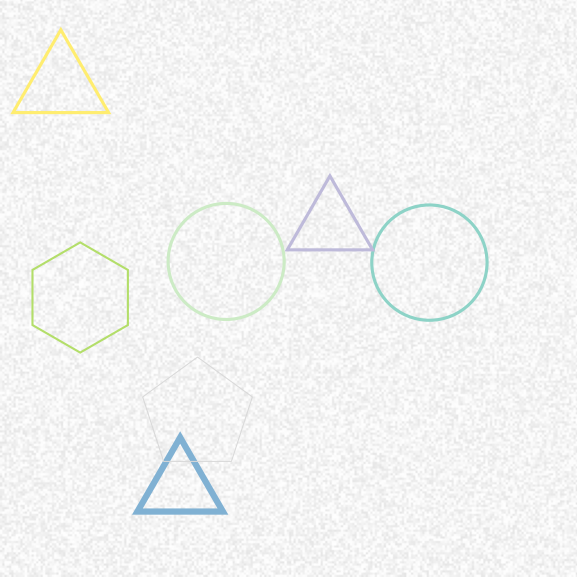[{"shape": "circle", "thickness": 1.5, "radius": 0.5, "center": [0.744, 0.544]}, {"shape": "triangle", "thickness": 1.5, "radius": 0.43, "center": [0.571, 0.609]}, {"shape": "triangle", "thickness": 3, "radius": 0.43, "center": [0.312, 0.156]}, {"shape": "hexagon", "thickness": 1, "radius": 0.48, "center": [0.139, 0.484]}, {"shape": "pentagon", "thickness": 0.5, "radius": 0.5, "center": [0.342, 0.281]}, {"shape": "circle", "thickness": 1.5, "radius": 0.5, "center": [0.392, 0.546]}, {"shape": "triangle", "thickness": 1.5, "radius": 0.48, "center": [0.105, 0.852]}]